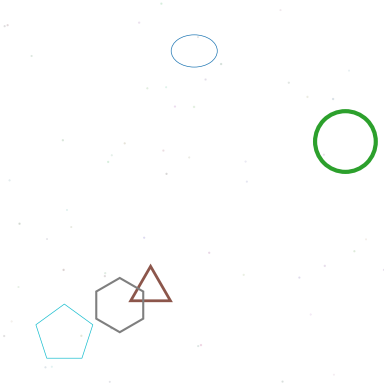[{"shape": "oval", "thickness": 0.5, "radius": 0.3, "center": [0.505, 0.868]}, {"shape": "circle", "thickness": 3, "radius": 0.39, "center": [0.897, 0.632]}, {"shape": "triangle", "thickness": 2, "radius": 0.3, "center": [0.391, 0.249]}, {"shape": "hexagon", "thickness": 1.5, "radius": 0.35, "center": [0.311, 0.208]}, {"shape": "pentagon", "thickness": 0.5, "radius": 0.39, "center": [0.167, 0.132]}]